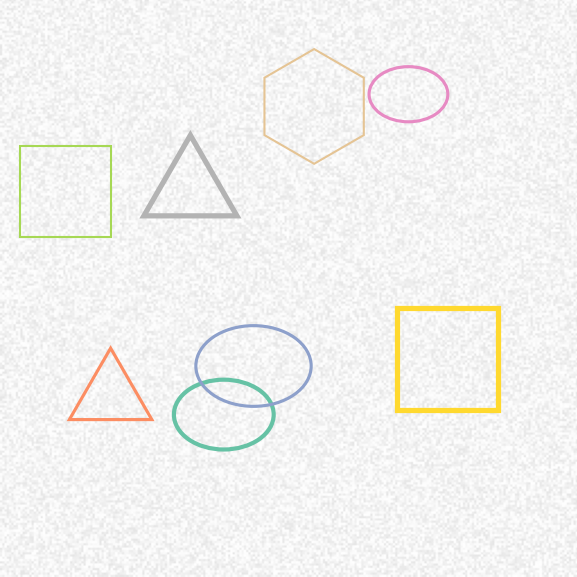[{"shape": "oval", "thickness": 2, "radius": 0.43, "center": [0.388, 0.281]}, {"shape": "triangle", "thickness": 1.5, "radius": 0.41, "center": [0.192, 0.314]}, {"shape": "oval", "thickness": 1.5, "radius": 0.5, "center": [0.439, 0.365]}, {"shape": "oval", "thickness": 1.5, "radius": 0.34, "center": [0.707, 0.836]}, {"shape": "square", "thickness": 1, "radius": 0.39, "center": [0.113, 0.668]}, {"shape": "square", "thickness": 2.5, "radius": 0.44, "center": [0.774, 0.378]}, {"shape": "hexagon", "thickness": 1, "radius": 0.5, "center": [0.544, 0.815]}, {"shape": "triangle", "thickness": 2.5, "radius": 0.47, "center": [0.33, 0.672]}]